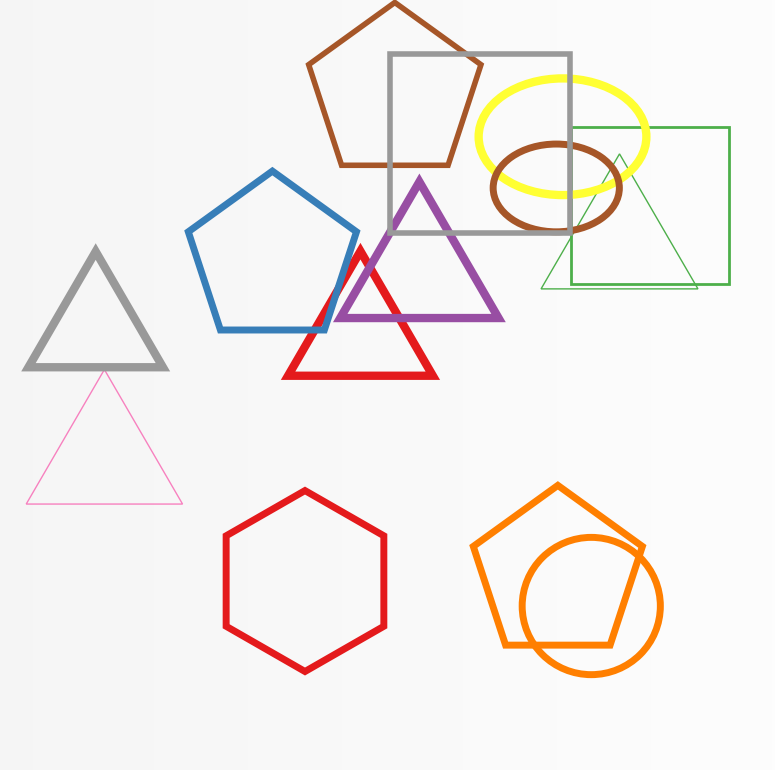[{"shape": "triangle", "thickness": 3, "radius": 0.54, "center": [0.465, 0.566]}, {"shape": "hexagon", "thickness": 2.5, "radius": 0.59, "center": [0.394, 0.245]}, {"shape": "pentagon", "thickness": 2.5, "radius": 0.57, "center": [0.351, 0.664]}, {"shape": "square", "thickness": 1, "radius": 0.51, "center": [0.839, 0.734]}, {"shape": "triangle", "thickness": 0.5, "radius": 0.58, "center": [0.799, 0.683]}, {"shape": "triangle", "thickness": 3, "radius": 0.59, "center": [0.541, 0.646]}, {"shape": "circle", "thickness": 2.5, "radius": 0.45, "center": [0.763, 0.213]}, {"shape": "pentagon", "thickness": 2.5, "radius": 0.57, "center": [0.72, 0.255]}, {"shape": "oval", "thickness": 3, "radius": 0.54, "center": [0.726, 0.822]}, {"shape": "oval", "thickness": 2.5, "radius": 0.41, "center": [0.718, 0.756]}, {"shape": "pentagon", "thickness": 2, "radius": 0.58, "center": [0.509, 0.88]}, {"shape": "triangle", "thickness": 0.5, "radius": 0.58, "center": [0.135, 0.404]}, {"shape": "square", "thickness": 2, "radius": 0.58, "center": [0.619, 0.814]}, {"shape": "triangle", "thickness": 3, "radius": 0.5, "center": [0.123, 0.573]}]